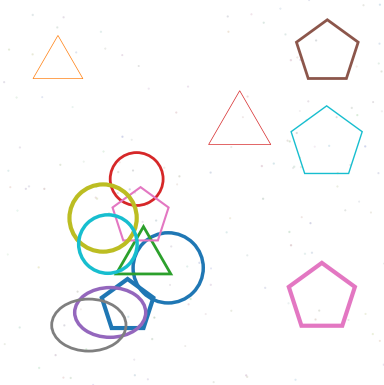[{"shape": "circle", "thickness": 2.5, "radius": 0.46, "center": [0.437, 0.304]}, {"shape": "pentagon", "thickness": 3, "radius": 0.35, "center": [0.331, 0.205]}, {"shape": "triangle", "thickness": 0.5, "radius": 0.37, "center": [0.151, 0.833]}, {"shape": "triangle", "thickness": 2, "radius": 0.41, "center": [0.373, 0.329]}, {"shape": "triangle", "thickness": 0.5, "radius": 0.47, "center": [0.623, 0.671]}, {"shape": "circle", "thickness": 2, "radius": 0.34, "center": [0.355, 0.535]}, {"shape": "oval", "thickness": 2.5, "radius": 0.46, "center": [0.286, 0.188]}, {"shape": "pentagon", "thickness": 2, "radius": 0.42, "center": [0.85, 0.864]}, {"shape": "pentagon", "thickness": 3, "radius": 0.45, "center": [0.836, 0.227]}, {"shape": "pentagon", "thickness": 1.5, "radius": 0.38, "center": [0.365, 0.437]}, {"shape": "oval", "thickness": 2, "radius": 0.48, "center": [0.231, 0.156]}, {"shape": "circle", "thickness": 3, "radius": 0.44, "center": [0.268, 0.434]}, {"shape": "circle", "thickness": 2.5, "radius": 0.38, "center": [0.28, 0.366]}, {"shape": "pentagon", "thickness": 1, "radius": 0.49, "center": [0.848, 0.628]}]